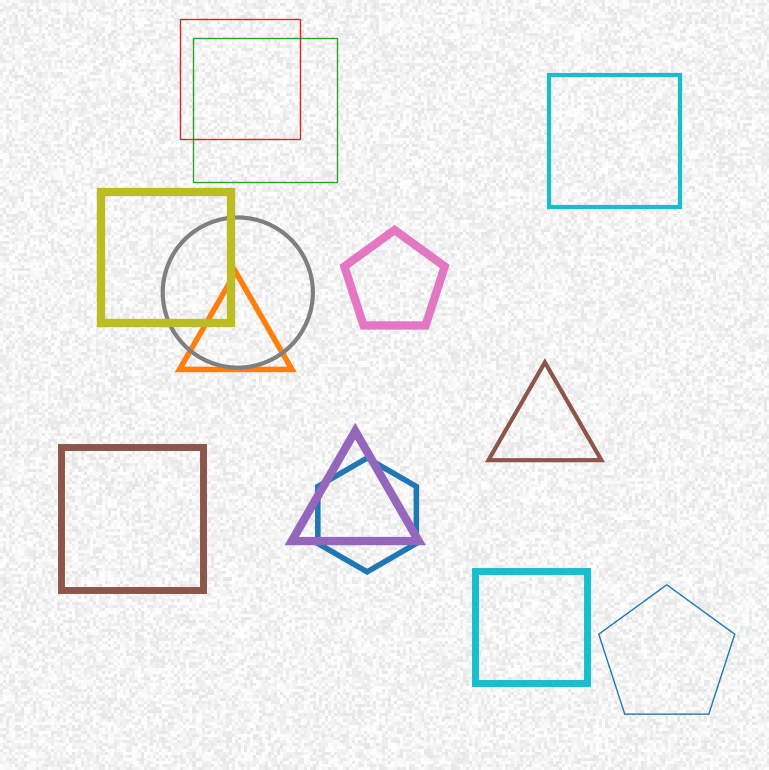[{"shape": "hexagon", "thickness": 2, "radius": 0.37, "center": [0.477, 0.331]}, {"shape": "pentagon", "thickness": 0.5, "radius": 0.46, "center": [0.866, 0.148]}, {"shape": "triangle", "thickness": 2, "radius": 0.42, "center": [0.306, 0.562]}, {"shape": "square", "thickness": 0.5, "radius": 0.47, "center": [0.344, 0.857]}, {"shape": "square", "thickness": 0.5, "radius": 0.39, "center": [0.312, 0.898]}, {"shape": "triangle", "thickness": 3, "radius": 0.48, "center": [0.461, 0.345]}, {"shape": "square", "thickness": 2.5, "radius": 0.46, "center": [0.171, 0.326]}, {"shape": "triangle", "thickness": 1.5, "radius": 0.42, "center": [0.708, 0.445]}, {"shape": "pentagon", "thickness": 3, "radius": 0.34, "center": [0.512, 0.633]}, {"shape": "circle", "thickness": 1.5, "radius": 0.49, "center": [0.309, 0.62]}, {"shape": "square", "thickness": 3, "radius": 0.42, "center": [0.215, 0.666]}, {"shape": "square", "thickness": 1.5, "radius": 0.43, "center": [0.798, 0.816]}, {"shape": "square", "thickness": 2.5, "radius": 0.36, "center": [0.689, 0.186]}]